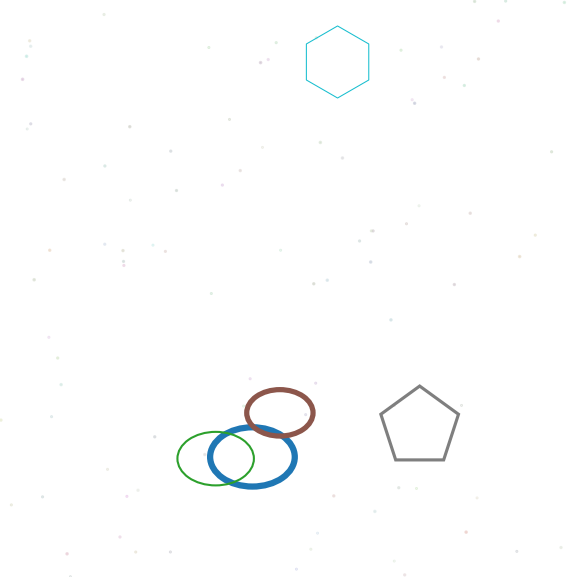[{"shape": "oval", "thickness": 3, "radius": 0.37, "center": [0.437, 0.208]}, {"shape": "oval", "thickness": 1, "radius": 0.33, "center": [0.373, 0.205]}, {"shape": "oval", "thickness": 2.5, "radius": 0.29, "center": [0.485, 0.284]}, {"shape": "pentagon", "thickness": 1.5, "radius": 0.35, "center": [0.727, 0.26]}, {"shape": "hexagon", "thickness": 0.5, "radius": 0.31, "center": [0.585, 0.892]}]